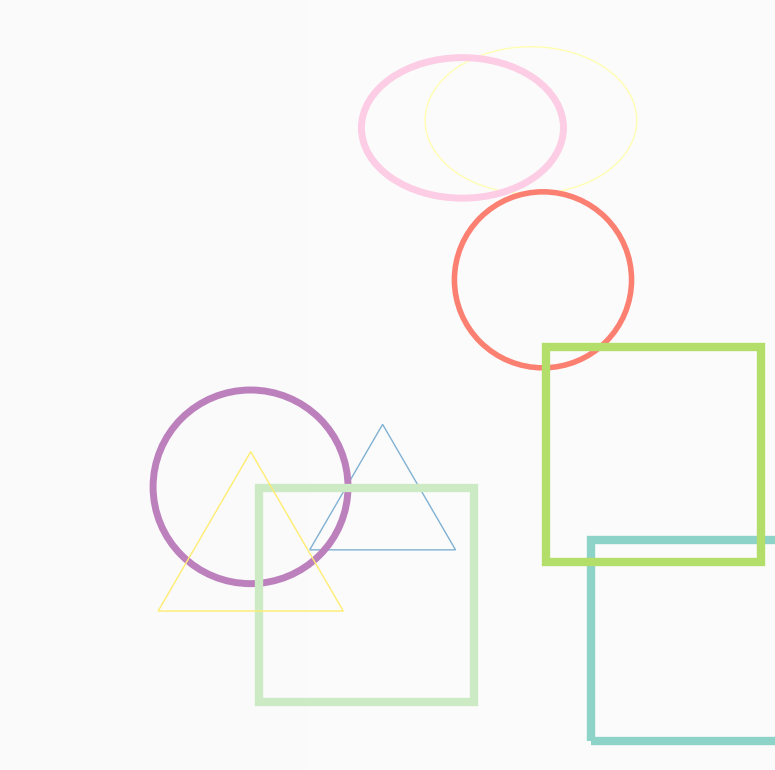[{"shape": "square", "thickness": 3, "radius": 0.65, "center": [0.893, 0.168]}, {"shape": "oval", "thickness": 0.5, "radius": 0.68, "center": [0.685, 0.844]}, {"shape": "circle", "thickness": 2, "radius": 0.57, "center": [0.701, 0.637]}, {"shape": "triangle", "thickness": 0.5, "radius": 0.54, "center": [0.494, 0.34]}, {"shape": "square", "thickness": 3, "radius": 0.7, "center": [0.843, 0.41]}, {"shape": "oval", "thickness": 2.5, "radius": 0.65, "center": [0.597, 0.834]}, {"shape": "circle", "thickness": 2.5, "radius": 0.63, "center": [0.323, 0.368]}, {"shape": "square", "thickness": 3, "radius": 0.69, "center": [0.473, 0.227]}, {"shape": "triangle", "thickness": 0.5, "radius": 0.69, "center": [0.324, 0.275]}]